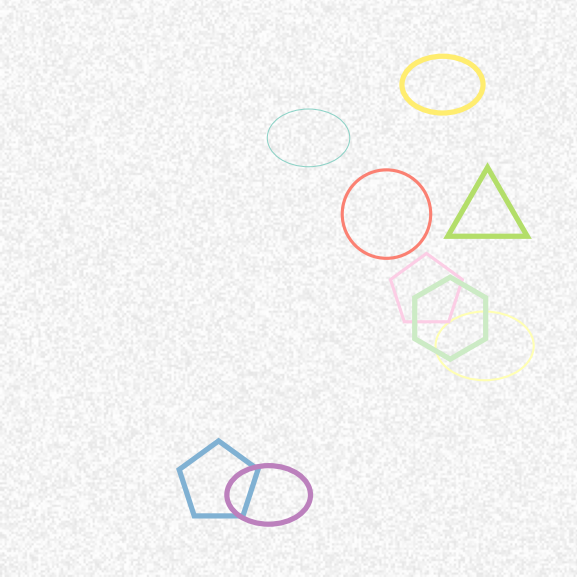[{"shape": "oval", "thickness": 0.5, "radius": 0.36, "center": [0.534, 0.76]}, {"shape": "oval", "thickness": 1, "radius": 0.43, "center": [0.839, 0.4]}, {"shape": "circle", "thickness": 1.5, "radius": 0.38, "center": [0.669, 0.628]}, {"shape": "pentagon", "thickness": 2.5, "radius": 0.36, "center": [0.379, 0.164]}, {"shape": "triangle", "thickness": 2.5, "radius": 0.4, "center": [0.844, 0.63]}, {"shape": "pentagon", "thickness": 1.5, "radius": 0.33, "center": [0.738, 0.495]}, {"shape": "oval", "thickness": 2.5, "radius": 0.36, "center": [0.465, 0.142]}, {"shape": "hexagon", "thickness": 2.5, "radius": 0.35, "center": [0.78, 0.448]}, {"shape": "oval", "thickness": 2.5, "radius": 0.35, "center": [0.766, 0.853]}]